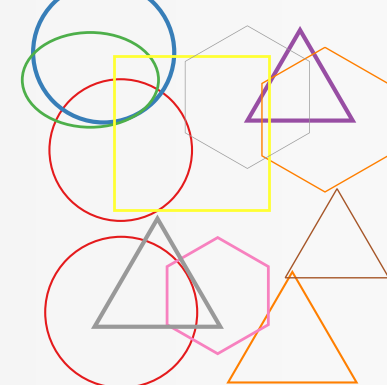[{"shape": "circle", "thickness": 1.5, "radius": 0.92, "center": [0.312, 0.61]}, {"shape": "circle", "thickness": 1.5, "radius": 0.98, "center": [0.313, 0.189]}, {"shape": "circle", "thickness": 3, "radius": 0.91, "center": [0.268, 0.864]}, {"shape": "oval", "thickness": 2, "radius": 0.88, "center": [0.233, 0.793]}, {"shape": "triangle", "thickness": 3, "radius": 0.78, "center": [0.774, 0.765]}, {"shape": "hexagon", "thickness": 1, "radius": 0.94, "center": [0.839, 0.689]}, {"shape": "triangle", "thickness": 1.5, "radius": 0.96, "center": [0.754, 0.102]}, {"shape": "square", "thickness": 2, "radius": 1.0, "center": [0.494, 0.654]}, {"shape": "triangle", "thickness": 1, "radius": 0.77, "center": [0.87, 0.356]}, {"shape": "hexagon", "thickness": 2, "radius": 0.75, "center": [0.562, 0.232]}, {"shape": "triangle", "thickness": 3, "radius": 0.94, "center": [0.406, 0.245]}, {"shape": "hexagon", "thickness": 0.5, "radius": 0.93, "center": [0.638, 0.748]}]